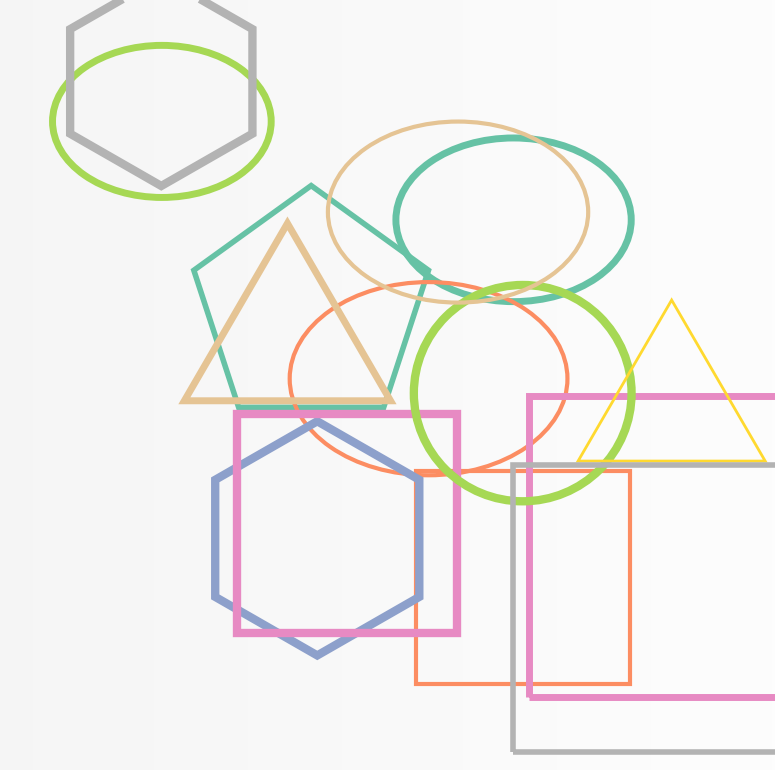[{"shape": "oval", "thickness": 2.5, "radius": 0.76, "center": [0.663, 0.715]}, {"shape": "pentagon", "thickness": 2, "radius": 0.8, "center": [0.402, 0.6]}, {"shape": "oval", "thickness": 1.5, "radius": 0.9, "center": [0.553, 0.508]}, {"shape": "square", "thickness": 1.5, "radius": 0.69, "center": [0.674, 0.25]}, {"shape": "hexagon", "thickness": 3, "radius": 0.76, "center": [0.409, 0.301]}, {"shape": "square", "thickness": 2.5, "radius": 0.98, "center": [0.877, 0.291]}, {"shape": "square", "thickness": 3, "radius": 0.71, "center": [0.448, 0.32]}, {"shape": "oval", "thickness": 2.5, "radius": 0.71, "center": [0.209, 0.842]}, {"shape": "circle", "thickness": 3, "radius": 0.7, "center": [0.674, 0.489]}, {"shape": "triangle", "thickness": 1, "radius": 0.7, "center": [0.867, 0.471]}, {"shape": "triangle", "thickness": 2.5, "radius": 0.77, "center": [0.371, 0.556]}, {"shape": "oval", "thickness": 1.5, "radius": 0.84, "center": [0.591, 0.725]}, {"shape": "square", "thickness": 2, "radius": 0.93, "center": [0.848, 0.21]}, {"shape": "hexagon", "thickness": 3, "radius": 0.68, "center": [0.208, 0.894]}]